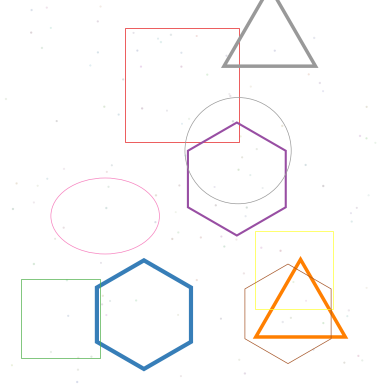[{"shape": "square", "thickness": 0.5, "radius": 0.74, "center": [0.472, 0.779]}, {"shape": "hexagon", "thickness": 3, "radius": 0.71, "center": [0.374, 0.183]}, {"shape": "square", "thickness": 0.5, "radius": 0.51, "center": [0.157, 0.172]}, {"shape": "hexagon", "thickness": 1.5, "radius": 0.73, "center": [0.615, 0.535]}, {"shape": "triangle", "thickness": 2.5, "radius": 0.67, "center": [0.781, 0.192]}, {"shape": "square", "thickness": 0.5, "radius": 0.51, "center": [0.762, 0.299]}, {"shape": "hexagon", "thickness": 0.5, "radius": 0.65, "center": [0.748, 0.185]}, {"shape": "oval", "thickness": 0.5, "radius": 0.71, "center": [0.273, 0.439]}, {"shape": "circle", "thickness": 0.5, "radius": 0.69, "center": [0.618, 0.609]}, {"shape": "triangle", "thickness": 2.5, "radius": 0.69, "center": [0.701, 0.897]}]